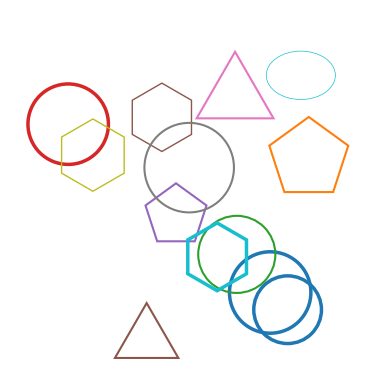[{"shape": "circle", "thickness": 2.5, "radius": 0.53, "center": [0.702, 0.24]}, {"shape": "circle", "thickness": 2.5, "radius": 0.44, "center": [0.747, 0.196]}, {"shape": "pentagon", "thickness": 1.5, "radius": 0.54, "center": [0.802, 0.588]}, {"shape": "circle", "thickness": 1.5, "radius": 0.5, "center": [0.615, 0.339]}, {"shape": "circle", "thickness": 2.5, "radius": 0.52, "center": [0.177, 0.677]}, {"shape": "pentagon", "thickness": 1.5, "radius": 0.42, "center": [0.457, 0.441]}, {"shape": "triangle", "thickness": 1.5, "radius": 0.48, "center": [0.381, 0.118]}, {"shape": "hexagon", "thickness": 1, "radius": 0.44, "center": [0.42, 0.695]}, {"shape": "triangle", "thickness": 1.5, "radius": 0.58, "center": [0.611, 0.75]}, {"shape": "circle", "thickness": 1.5, "radius": 0.58, "center": [0.491, 0.565]}, {"shape": "hexagon", "thickness": 1, "radius": 0.47, "center": [0.241, 0.597]}, {"shape": "hexagon", "thickness": 2.5, "radius": 0.44, "center": [0.564, 0.333]}, {"shape": "oval", "thickness": 0.5, "radius": 0.45, "center": [0.781, 0.804]}]